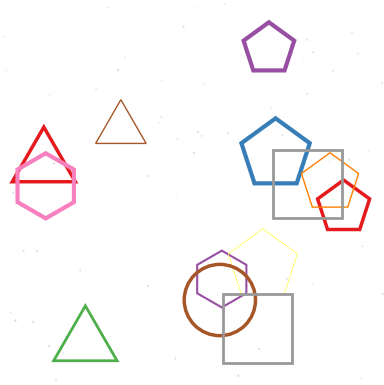[{"shape": "triangle", "thickness": 2.5, "radius": 0.47, "center": [0.114, 0.575]}, {"shape": "pentagon", "thickness": 2.5, "radius": 0.36, "center": [0.893, 0.461]}, {"shape": "pentagon", "thickness": 3, "radius": 0.47, "center": [0.716, 0.599]}, {"shape": "triangle", "thickness": 2, "radius": 0.48, "center": [0.222, 0.111]}, {"shape": "pentagon", "thickness": 3, "radius": 0.35, "center": [0.698, 0.873]}, {"shape": "hexagon", "thickness": 1.5, "radius": 0.37, "center": [0.576, 0.275]}, {"shape": "pentagon", "thickness": 1, "radius": 0.39, "center": [0.857, 0.525]}, {"shape": "pentagon", "thickness": 0.5, "radius": 0.47, "center": [0.683, 0.311]}, {"shape": "triangle", "thickness": 1, "radius": 0.38, "center": [0.314, 0.665]}, {"shape": "circle", "thickness": 2.5, "radius": 0.46, "center": [0.571, 0.221]}, {"shape": "hexagon", "thickness": 3, "radius": 0.42, "center": [0.119, 0.517]}, {"shape": "square", "thickness": 2, "radius": 0.45, "center": [0.799, 0.522]}, {"shape": "square", "thickness": 2, "radius": 0.45, "center": [0.669, 0.147]}]